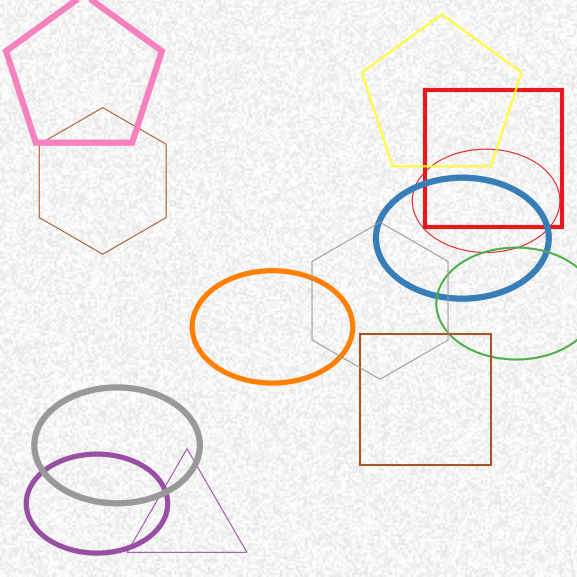[{"shape": "square", "thickness": 2, "radius": 0.59, "center": [0.854, 0.725]}, {"shape": "oval", "thickness": 0.5, "radius": 0.64, "center": [0.842, 0.651]}, {"shape": "oval", "thickness": 3, "radius": 0.75, "center": [0.801, 0.587]}, {"shape": "oval", "thickness": 1, "radius": 0.69, "center": [0.894, 0.474]}, {"shape": "oval", "thickness": 2.5, "radius": 0.61, "center": [0.168, 0.127]}, {"shape": "triangle", "thickness": 0.5, "radius": 0.6, "center": [0.324, 0.103]}, {"shape": "oval", "thickness": 2.5, "radius": 0.7, "center": [0.472, 0.433]}, {"shape": "pentagon", "thickness": 1, "radius": 0.73, "center": [0.765, 0.829]}, {"shape": "hexagon", "thickness": 0.5, "radius": 0.63, "center": [0.178, 0.686]}, {"shape": "square", "thickness": 1, "radius": 0.57, "center": [0.737, 0.307]}, {"shape": "pentagon", "thickness": 3, "radius": 0.71, "center": [0.145, 0.867]}, {"shape": "oval", "thickness": 3, "radius": 0.72, "center": [0.203, 0.228]}, {"shape": "hexagon", "thickness": 0.5, "radius": 0.68, "center": [0.658, 0.478]}]